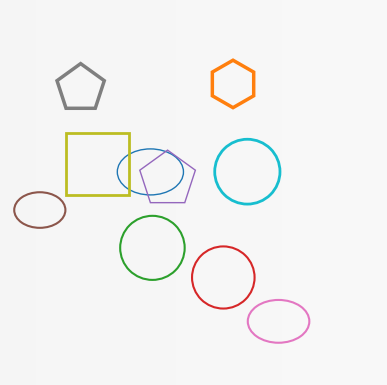[{"shape": "oval", "thickness": 1, "radius": 0.43, "center": [0.388, 0.553]}, {"shape": "hexagon", "thickness": 2.5, "radius": 0.31, "center": [0.601, 0.782]}, {"shape": "circle", "thickness": 1.5, "radius": 0.42, "center": [0.393, 0.356]}, {"shape": "circle", "thickness": 1.5, "radius": 0.4, "center": [0.576, 0.279]}, {"shape": "pentagon", "thickness": 1, "radius": 0.38, "center": [0.432, 0.535]}, {"shape": "oval", "thickness": 1.5, "radius": 0.33, "center": [0.103, 0.454]}, {"shape": "oval", "thickness": 1.5, "radius": 0.4, "center": [0.719, 0.165]}, {"shape": "pentagon", "thickness": 2.5, "radius": 0.32, "center": [0.208, 0.771]}, {"shape": "square", "thickness": 2, "radius": 0.41, "center": [0.251, 0.574]}, {"shape": "circle", "thickness": 2, "radius": 0.42, "center": [0.638, 0.554]}]